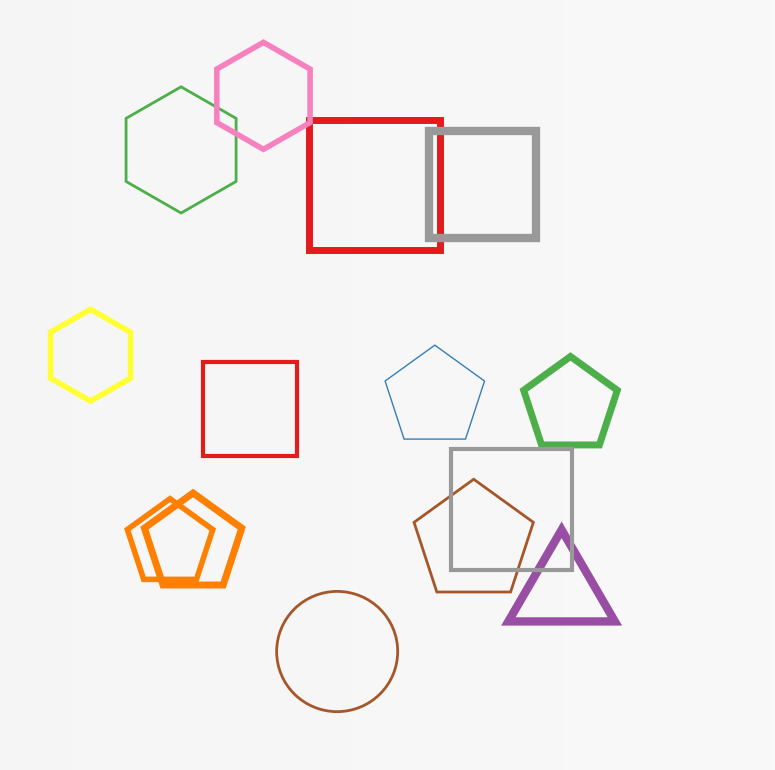[{"shape": "square", "thickness": 1.5, "radius": 0.3, "center": [0.322, 0.469]}, {"shape": "square", "thickness": 2.5, "radius": 0.42, "center": [0.483, 0.759]}, {"shape": "pentagon", "thickness": 0.5, "radius": 0.34, "center": [0.561, 0.484]}, {"shape": "pentagon", "thickness": 2.5, "radius": 0.32, "center": [0.736, 0.474]}, {"shape": "hexagon", "thickness": 1, "radius": 0.41, "center": [0.234, 0.805]}, {"shape": "triangle", "thickness": 3, "radius": 0.4, "center": [0.725, 0.233]}, {"shape": "pentagon", "thickness": 2, "radius": 0.29, "center": [0.219, 0.294]}, {"shape": "pentagon", "thickness": 2.5, "radius": 0.33, "center": [0.249, 0.294]}, {"shape": "hexagon", "thickness": 2, "radius": 0.3, "center": [0.117, 0.539]}, {"shape": "pentagon", "thickness": 1, "radius": 0.4, "center": [0.611, 0.297]}, {"shape": "circle", "thickness": 1, "radius": 0.39, "center": [0.435, 0.154]}, {"shape": "hexagon", "thickness": 2, "radius": 0.35, "center": [0.34, 0.876]}, {"shape": "square", "thickness": 1.5, "radius": 0.39, "center": [0.66, 0.338]}, {"shape": "square", "thickness": 3, "radius": 0.34, "center": [0.623, 0.76]}]